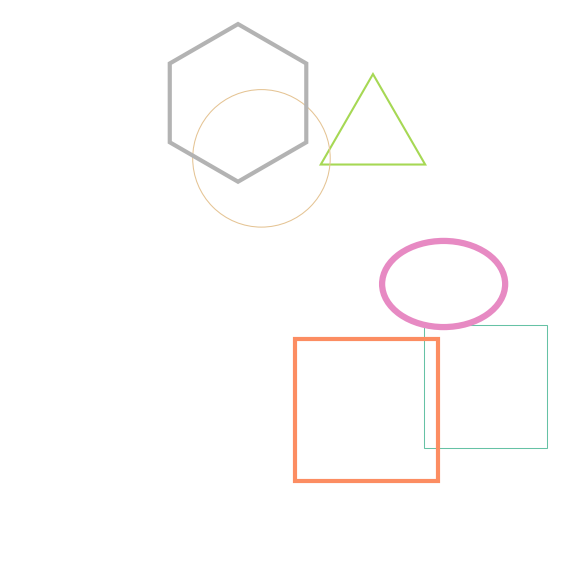[{"shape": "square", "thickness": 0.5, "radius": 0.54, "center": [0.841, 0.33]}, {"shape": "square", "thickness": 2, "radius": 0.62, "center": [0.635, 0.289]}, {"shape": "oval", "thickness": 3, "radius": 0.53, "center": [0.768, 0.507]}, {"shape": "triangle", "thickness": 1, "radius": 0.52, "center": [0.646, 0.766]}, {"shape": "circle", "thickness": 0.5, "radius": 0.6, "center": [0.453, 0.725]}, {"shape": "hexagon", "thickness": 2, "radius": 0.68, "center": [0.412, 0.821]}]